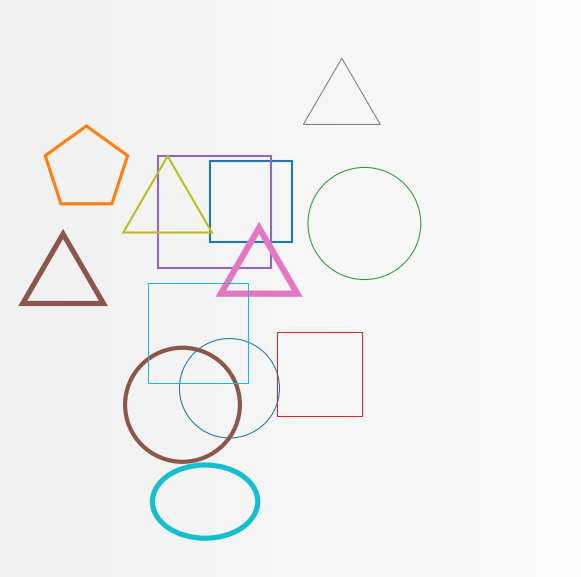[{"shape": "square", "thickness": 1, "radius": 0.35, "center": [0.432, 0.65]}, {"shape": "circle", "thickness": 0.5, "radius": 0.43, "center": [0.395, 0.327]}, {"shape": "pentagon", "thickness": 1.5, "radius": 0.37, "center": [0.149, 0.706]}, {"shape": "circle", "thickness": 0.5, "radius": 0.49, "center": [0.627, 0.612]}, {"shape": "square", "thickness": 0.5, "radius": 0.37, "center": [0.55, 0.351]}, {"shape": "square", "thickness": 1, "radius": 0.49, "center": [0.369, 0.632]}, {"shape": "circle", "thickness": 2, "radius": 0.49, "center": [0.314, 0.298]}, {"shape": "triangle", "thickness": 2.5, "radius": 0.4, "center": [0.109, 0.514]}, {"shape": "triangle", "thickness": 3, "radius": 0.38, "center": [0.446, 0.529]}, {"shape": "triangle", "thickness": 0.5, "radius": 0.38, "center": [0.588, 0.822]}, {"shape": "triangle", "thickness": 1, "radius": 0.44, "center": [0.288, 0.641]}, {"shape": "square", "thickness": 0.5, "radius": 0.43, "center": [0.341, 0.423]}, {"shape": "oval", "thickness": 2.5, "radius": 0.45, "center": [0.353, 0.131]}]